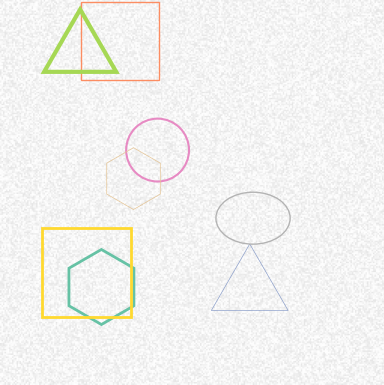[{"shape": "hexagon", "thickness": 2, "radius": 0.49, "center": [0.263, 0.255]}, {"shape": "square", "thickness": 1, "radius": 0.5, "center": [0.311, 0.894]}, {"shape": "triangle", "thickness": 0.5, "radius": 0.58, "center": [0.649, 0.251]}, {"shape": "circle", "thickness": 1.5, "radius": 0.41, "center": [0.409, 0.61]}, {"shape": "triangle", "thickness": 3, "radius": 0.54, "center": [0.208, 0.867]}, {"shape": "square", "thickness": 2, "radius": 0.58, "center": [0.226, 0.293]}, {"shape": "hexagon", "thickness": 0.5, "radius": 0.4, "center": [0.347, 0.536]}, {"shape": "oval", "thickness": 1, "radius": 0.48, "center": [0.657, 0.433]}]